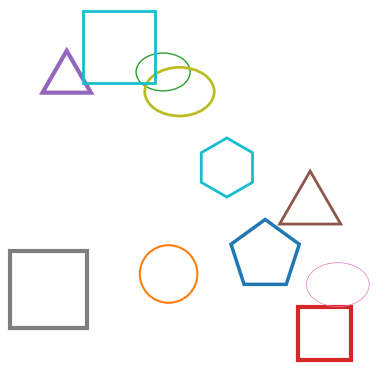[{"shape": "pentagon", "thickness": 2.5, "radius": 0.47, "center": [0.689, 0.337]}, {"shape": "circle", "thickness": 1.5, "radius": 0.37, "center": [0.438, 0.288]}, {"shape": "oval", "thickness": 1, "radius": 0.35, "center": [0.424, 0.813]}, {"shape": "square", "thickness": 3, "radius": 0.34, "center": [0.843, 0.133]}, {"shape": "triangle", "thickness": 3, "radius": 0.36, "center": [0.173, 0.796]}, {"shape": "triangle", "thickness": 2, "radius": 0.46, "center": [0.806, 0.464]}, {"shape": "oval", "thickness": 0.5, "radius": 0.41, "center": [0.877, 0.261]}, {"shape": "square", "thickness": 3, "radius": 0.5, "center": [0.127, 0.248]}, {"shape": "oval", "thickness": 2, "radius": 0.45, "center": [0.466, 0.762]}, {"shape": "square", "thickness": 2, "radius": 0.47, "center": [0.308, 0.879]}, {"shape": "hexagon", "thickness": 2, "radius": 0.38, "center": [0.589, 0.565]}]